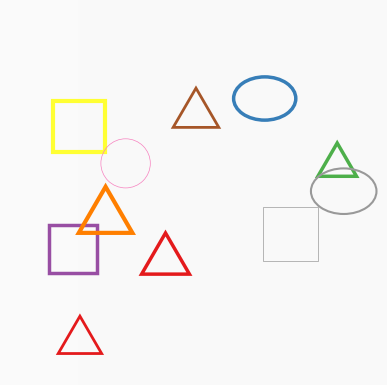[{"shape": "triangle", "thickness": 2.5, "radius": 0.36, "center": [0.427, 0.324]}, {"shape": "triangle", "thickness": 2, "radius": 0.32, "center": [0.206, 0.114]}, {"shape": "oval", "thickness": 2.5, "radius": 0.4, "center": [0.683, 0.744]}, {"shape": "triangle", "thickness": 2.5, "radius": 0.29, "center": [0.87, 0.571]}, {"shape": "square", "thickness": 2.5, "radius": 0.31, "center": [0.188, 0.353]}, {"shape": "triangle", "thickness": 3, "radius": 0.4, "center": [0.272, 0.435]}, {"shape": "square", "thickness": 3, "radius": 0.33, "center": [0.203, 0.671]}, {"shape": "triangle", "thickness": 2, "radius": 0.34, "center": [0.506, 0.703]}, {"shape": "circle", "thickness": 0.5, "radius": 0.32, "center": [0.324, 0.576]}, {"shape": "oval", "thickness": 1.5, "radius": 0.42, "center": [0.887, 0.503]}, {"shape": "square", "thickness": 0.5, "radius": 0.35, "center": [0.749, 0.392]}]